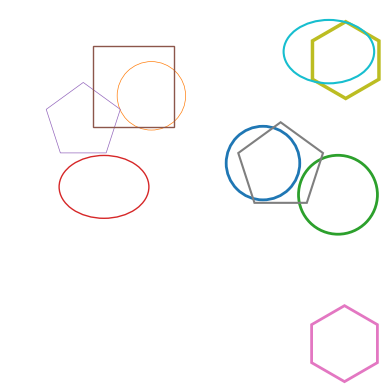[{"shape": "circle", "thickness": 2, "radius": 0.48, "center": [0.683, 0.576]}, {"shape": "circle", "thickness": 0.5, "radius": 0.44, "center": [0.393, 0.751]}, {"shape": "circle", "thickness": 2, "radius": 0.51, "center": [0.878, 0.494]}, {"shape": "oval", "thickness": 1, "radius": 0.58, "center": [0.27, 0.515]}, {"shape": "pentagon", "thickness": 0.5, "radius": 0.51, "center": [0.216, 0.685]}, {"shape": "square", "thickness": 1, "radius": 0.53, "center": [0.346, 0.774]}, {"shape": "hexagon", "thickness": 2, "radius": 0.49, "center": [0.895, 0.107]}, {"shape": "pentagon", "thickness": 1.5, "radius": 0.58, "center": [0.729, 0.567]}, {"shape": "hexagon", "thickness": 2.5, "radius": 0.5, "center": [0.898, 0.844]}, {"shape": "oval", "thickness": 1.5, "radius": 0.59, "center": [0.854, 0.866]}]